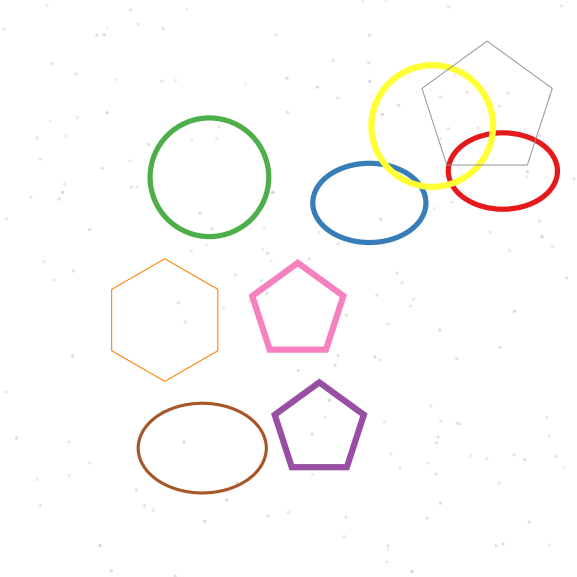[{"shape": "oval", "thickness": 2.5, "radius": 0.47, "center": [0.871, 0.703]}, {"shape": "oval", "thickness": 2.5, "radius": 0.49, "center": [0.64, 0.648]}, {"shape": "circle", "thickness": 2.5, "radius": 0.51, "center": [0.363, 0.692]}, {"shape": "pentagon", "thickness": 3, "radius": 0.41, "center": [0.553, 0.256]}, {"shape": "hexagon", "thickness": 0.5, "radius": 0.53, "center": [0.285, 0.445]}, {"shape": "circle", "thickness": 3, "radius": 0.53, "center": [0.748, 0.781]}, {"shape": "oval", "thickness": 1.5, "radius": 0.55, "center": [0.35, 0.223]}, {"shape": "pentagon", "thickness": 3, "radius": 0.41, "center": [0.516, 0.461]}, {"shape": "pentagon", "thickness": 0.5, "radius": 0.59, "center": [0.843, 0.809]}]